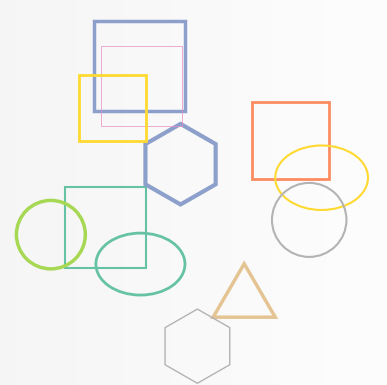[{"shape": "square", "thickness": 1.5, "radius": 0.53, "center": [0.272, 0.41]}, {"shape": "oval", "thickness": 2, "radius": 0.57, "center": [0.362, 0.314]}, {"shape": "square", "thickness": 2, "radius": 0.5, "center": [0.75, 0.636]}, {"shape": "hexagon", "thickness": 3, "radius": 0.52, "center": [0.466, 0.574]}, {"shape": "square", "thickness": 2.5, "radius": 0.59, "center": [0.359, 0.829]}, {"shape": "square", "thickness": 0.5, "radius": 0.52, "center": [0.365, 0.778]}, {"shape": "circle", "thickness": 2.5, "radius": 0.44, "center": [0.131, 0.391]}, {"shape": "square", "thickness": 2, "radius": 0.43, "center": [0.29, 0.719]}, {"shape": "oval", "thickness": 1.5, "radius": 0.6, "center": [0.83, 0.538]}, {"shape": "triangle", "thickness": 2.5, "radius": 0.46, "center": [0.63, 0.222]}, {"shape": "hexagon", "thickness": 1, "radius": 0.48, "center": [0.509, 0.101]}, {"shape": "circle", "thickness": 1.5, "radius": 0.48, "center": [0.798, 0.429]}]